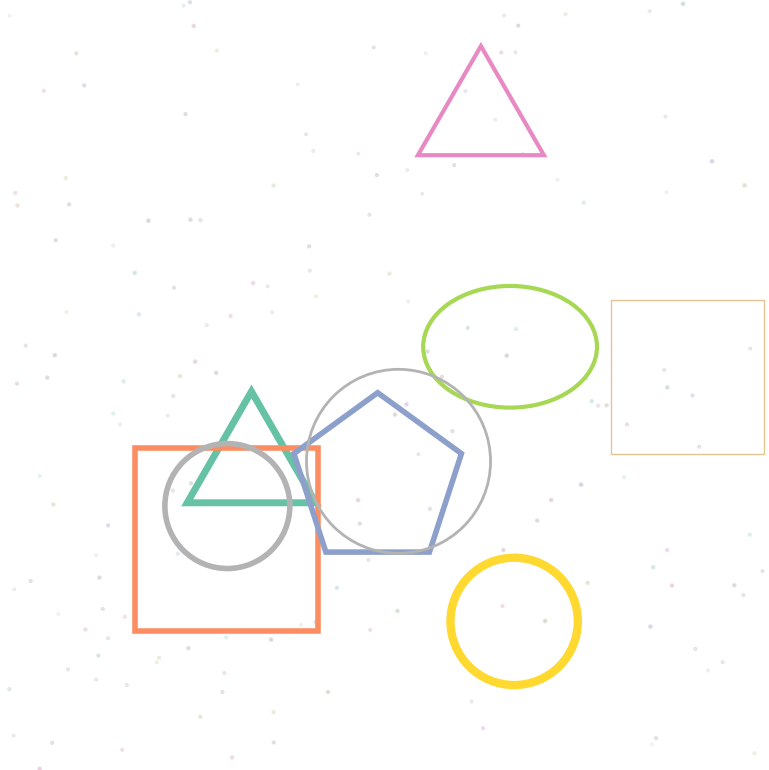[{"shape": "triangle", "thickness": 2.5, "radius": 0.48, "center": [0.327, 0.395]}, {"shape": "square", "thickness": 2, "radius": 0.59, "center": [0.294, 0.299]}, {"shape": "pentagon", "thickness": 2, "radius": 0.57, "center": [0.49, 0.376]}, {"shape": "triangle", "thickness": 1.5, "radius": 0.47, "center": [0.625, 0.846]}, {"shape": "oval", "thickness": 1.5, "radius": 0.56, "center": [0.662, 0.55]}, {"shape": "circle", "thickness": 3, "radius": 0.41, "center": [0.668, 0.193]}, {"shape": "square", "thickness": 0.5, "radius": 0.5, "center": [0.893, 0.51]}, {"shape": "circle", "thickness": 1, "radius": 0.6, "center": [0.518, 0.401]}, {"shape": "circle", "thickness": 2, "radius": 0.41, "center": [0.295, 0.343]}]